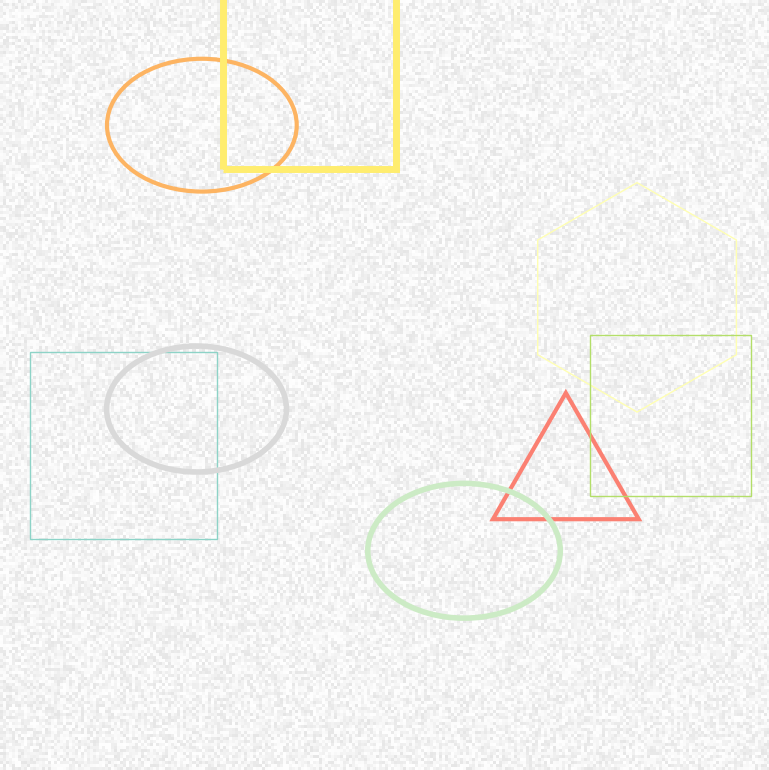[{"shape": "square", "thickness": 0.5, "radius": 0.61, "center": [0.16, 0.421]}, {"shape": "hexagon", "thickness": 0.5, "radius": 0.74, "center": [0.827, 0.614]}, {"shape": "triangle", "thickness": 1.5, "radius": 0.55, "center": [0.735, 0.38]}, {"shape": "oval", "thickness": 1.5, "radius": 0.62, "center": [0.262, 0.837]}, {"shape": "square", "thickness": 0.5, "radius": 0.52, "center": [0.871, 0.461]}, {"shape": "oval", "thickness": 2, "radius": 0.58, "center": [0.255, 0.469]}, {"shape": "oval", "thickness": 2, "radius": 0.63, "center": [0.603, 0.285]}, {"shape": "square", "thickness": 2.5, "radius": 0.56, "center": [0.402, 0.892]}]